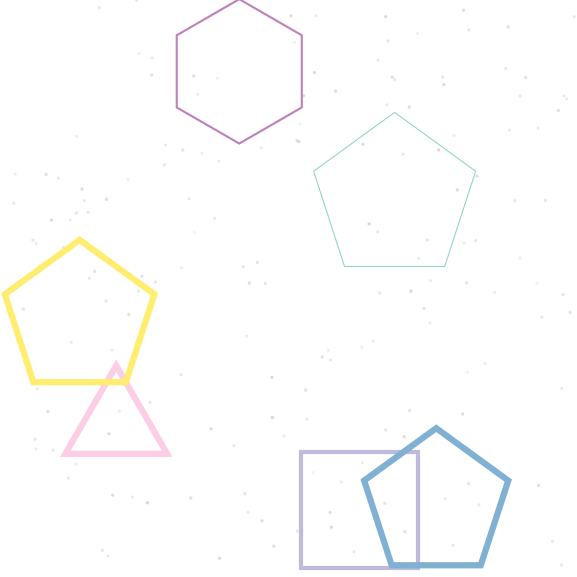[{"shape": "pentagon", "thickness": 0.5, "radius": 0.74, "center": [0.683, 0.657]}, {"shape": "square", "thickness": 2, "radius": 0.5, "center": [0.623, 0.116]}, {"shape": "pentagon", "thickness": 3, "radius": 0.66, "center": [0.755, 0.126]}, {"shape": "triangle", "thickness": 3, "radius": 0.51, "center": [0.201, 0.264]}, {"shape": "hexagon", "thickness": 1, "radius": 0.62, "center": [0.414, 0.876]}, {"shape": "pentagon", "thickness": 3, "radius": 0.68, "center": [0.138, 0.448]}]